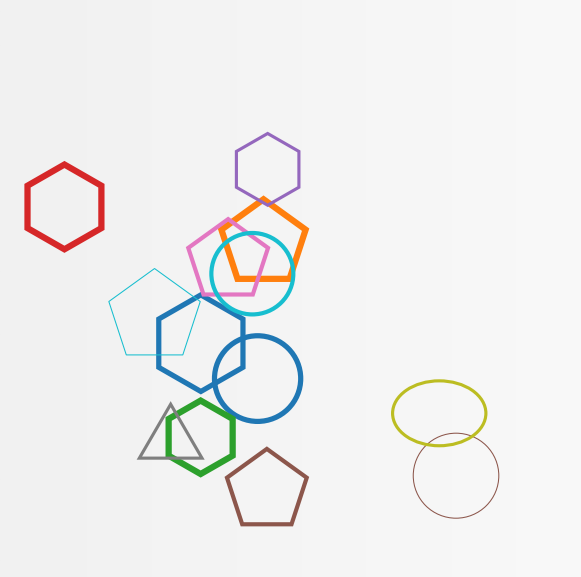[{"shape": "hexagon", "thickness": 2.5, "radius": 0.42, "center": [0.346, 0.405]}, {"shape": "circle", "thickness": 2.5, "radius": 0.37, "center": [0.443, 0.344]}, {"shape": "pentagon", "thickness": 3, "radius": 0.38, "center": [0.453, 0.578]}, {"shape": "hexagon", "thickness": 3, "radius": 0.32, "center": [0.345, 0.242]}, {"shape": "hexagon", "thickness": 3, "radius": 0.37, "center": [0.111, 0.641]}, {"shape": "hexagon", "thickness": 1.5, "radius": 0.31, "center": [0.46, 0.706]}, {"shape": "circle", "thickness": 0.5, "radius": 0.37, "center": [0.785, 0.175]}, {"shape": "pentagon", "thickness": 2, "radius": 0.36, "center": [0.459, 0.15]}, {"shape": "pentagon", "thickness": 2, "radius": 0.36, "center": [0.393, 0.548]}, {"shape": "triangle", "thickness": 1.5, "radius": 0.31, "center": [0.294, 0.237]}, {"shape": "oval", "thickness": 1.5, "radius": 0.4, "center": [0.756, 0.283]}, {"shape": "circle", "thickness": 2, "radius": 0.35, "center": [0.434, 0.525]}, {"shape": "pentagon", "thickness": 0.5, "radius": 0.41, "center": [0.266, 0.451]}]